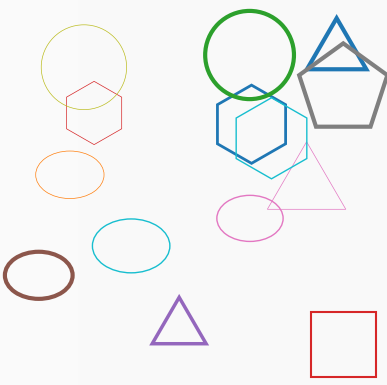[{"shape": "hexagon", "thickness": 2, "radius": 0.51, "center": [0.649, 0.677]}, {"shape": "triangle", "thickness": 3, "radius": 0.44, "center": [0.869, 0.864]}, {"shape": "oval", "thickness": 0.5, "radius": 0.44, "center": [0.18, 0.546]}, {"shape": "circle", "thickness": 3, "radius": 0.57, "center": [0.644, 0.857]}, {"shape": "hexagon", "thickness": 0.5, "radius": 0.41, "center": [0.243, 0.707]}, {"shape": "square", "thickness": 1.5, "radius": 0.42, "center": [0.886, 0.105]}, {"shape": "triangle", "thickness": 2.5, "radius": 0.4, "center": [0.462, 0.147]}, {"shape": "oval", "thickness": 3, "radius": 0.44, "center": [0.1, 0.285]}, {"shape": "oval", "thickness": 1, "radius": 0.43, "center": [0.645, 0.433]}, {"shape": "triangle", "thickness": 0.5, "radius": 0.58, "center": [0.791, 0.515]}, {"shape": "pentagon", "thickness": 3, "radius": 0.6, "center": [0.886, 0.768]}, {"shape": "circle", "thickness": 0.5, "radius": 0.55, "center": [0.217, 0.825]}, {"shape": "hexagon", "thickness": 1, "radius": 0.53, "center": [0.701, 0.641]}, {"shape": "oval", "thickness": 1, "radius": 0.5, "center": [0.338, 0.361]}]